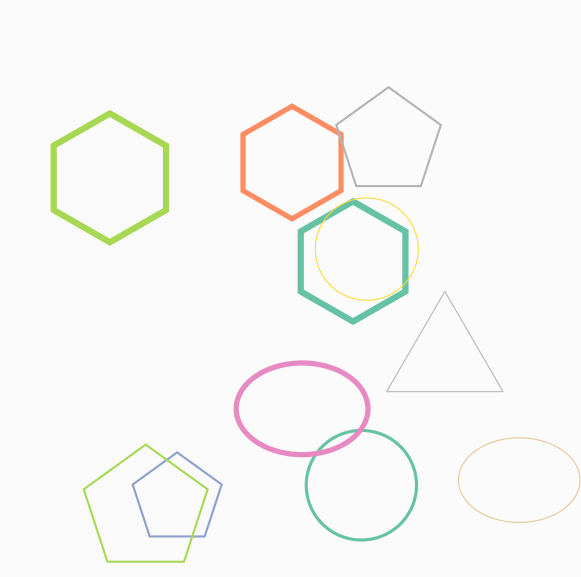[{"shape": "circle", "thickness": 1.5, "radius": 0.47, "center": [0.622, 0.159]}, {"shape": "hexagon", "thickness": 3, "radius": 0.52, "center": [0.607, 0.546]}, {"shape": "hexagon", "thickness": 2.5, "radius": 0.49, "center": [0.502, 0.718]}, {"shape": "pentagon", "thickness": 1, "radius": 0.4, "center": [0.305, 0.135]}, {"shape": "oval", "thickness": 2.5, "radius": 0.57, "center": [0.52, 0.291]}, {"shape": "hexagon", "thickness": 3, "radius": 0.56, "center": [0.189, 0.691]}, {"shape": "pentagon", "thickness": 1, "radius": 0.56, "center": [0.251, 0.117]}, {"shape": "circle", "thickness": 0.5, "radius": 0.44, "center": [0.631, 0.568]}, {"shape": "oval", "thickness": 0.5, "radius": 0.52, "center": [0.893, 0.168]}, {"shape": "triangle", "thickness": 0.5, "radius": 0.58, "center": [0.765, 0.379]}, {"shape": "pentagon", "thickness": 1, "radius": 0.47, "center": [0.668, 0.754]}]